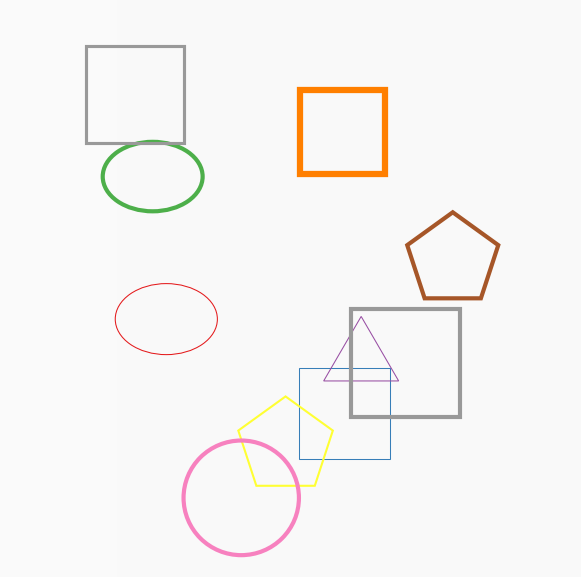[{"shape": "oval", "thickness": 0.5, "radius": 0.44, "center": [0.286, 0.447]}, {"shape": "square", "thickness": 0.5, "radius": 0.39, "center": [0.593, 0.283]}, {"shape": "oval", "thickness": 2, "radius": 0.43, "center": [0.263, 0.693]}, {"shape": "triangle", "thickness": 0.5, "radius": 0.37, "center": [0.621, 0.377]}, {"shape": "square", "thickness": 3, "radius": 0.36, "center": [0.589, 0.77]}, {"shape": "pentagon", "thickness": 1, "radius": 0.43, "center": [0.491, 0.227]}, {"shape": "pentagon", "thickness": 2, "radius": 0.41, "center": [0.779, 0.549]}, {"shape": "circle", "thickness": 2, "radius": 0.5, "center": [0.415, 0.137]}, {"shape": "square", "thickness": 1.5, "radius": 0.42, "center": [0.233, 0.835]}, {"shape": "square", "thickness": 2, "radius": 0.47, "center": [0.697, 0.371]}]